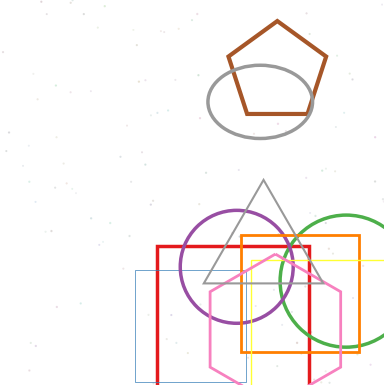[{"shape": "square", "thickness": 2.5, "radius": 0.99, "center": [0.605, 0.163]}, {"shape": "square", "thickness": 0.5, "radius": 0.72, "center": [0.495, 0.153]}, {"shape": "circle", "thickness": 2.5, "radius": 0.86, "center": [0.899, 0.27]}, {"shape": "circle", "thickness": 2.5, "radius": 0.73, "center": [0.615, 0.307]}, {"shape": "square", "thickness": 2, "radius": 0.76, "center": [0.779, 0.238]}, {"shape": "square", "thickness": 1, "radius": 0.88, "center": [0.828, 0.148]}, {"shape": "pentagon", "thickness": 3, "radius": 0.67, "center": [0.72, 0.812]}, {"shape": "hexagon", "thickness": 2, "radius": 0.98, "center": [0.715, 0.144]}, {"shape": "oval", "thickness": 2.5, "radius": 0.68, "center": [0.676, 0.735]}, {"shape": "triangle", "thickness": 1.5, "radius": 0.9, "center": [0.685, 0.353]}]